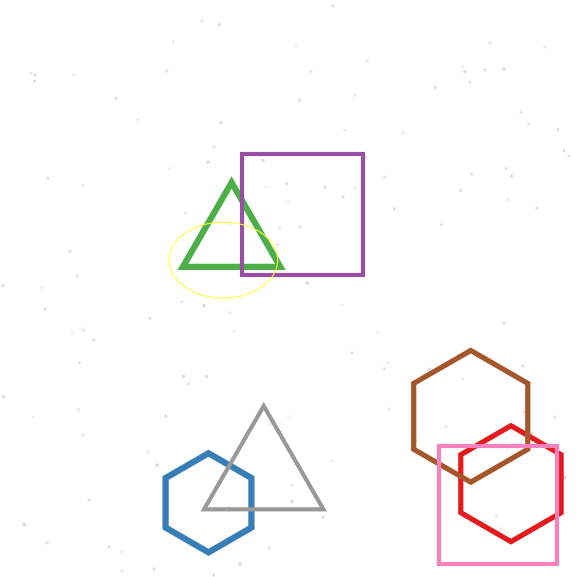[{"shape": "hexagon", "thickness": 2.5, "radius": 0.5, "center": [0.885, 0.162]}, {"shape": "hexagon", "thickness": 3, "radius": 0.43, "center": [0.361, 0.129]}, {"shape": "triangle", "thickness": 3, "radius": 0.49, "center": [0.401, 0.586]}, {"shape": "square", "thickness": 2, "radius": 0.52, "center": [0.524, 0.628]}, {"shape": "oval", "thickness": 0.5, "radius": 0.47, "center": [0.387, 0.549]}, {"shape": "hexagon", "thickness": 2.5, "radius": 0.57, "center": [0.815, 0.278]}, {"shape": "square", "thickness": 2, "radius": 0.51, "center": [0.863, 0.125]}, {"shape": "triangle", "thickness": 2, "radius": 0.6, "center": [0.457, 0.177]}]